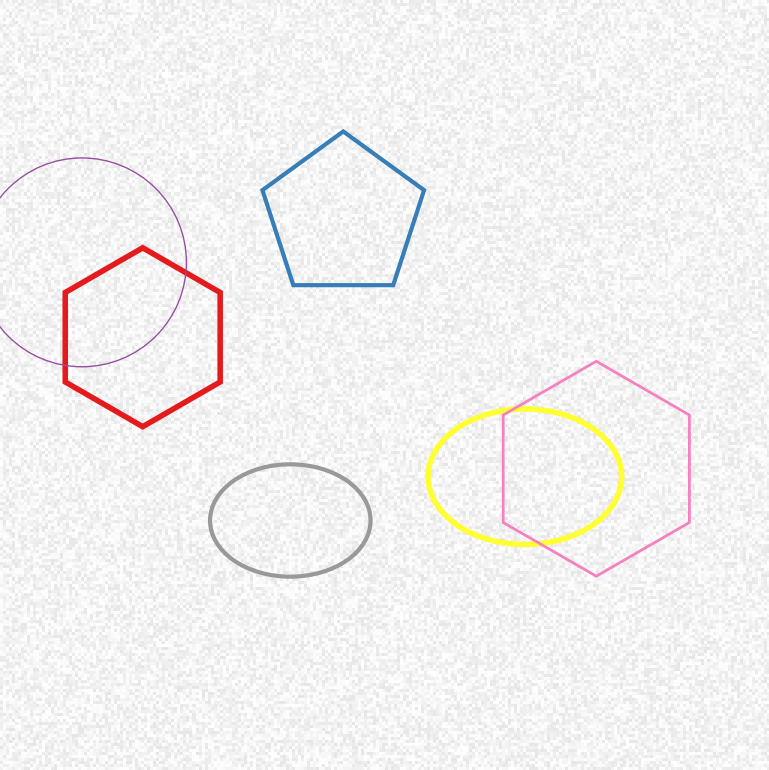[{"shape": "hexagon", "thickness": 2, "radius": 0.58, "center": [0.185, 0.562]}, {"shape": "pentagon", "thickness": 1.5, "radius": 0.55, "center": [0.446, 0.719]}, {"shape": "circle", "thickness": 0.5, "radius": 0.68, "center": [0.106, 0.659]}, {"shape": "oval", "thickness": 2, "radius": 0.63, "center": [0.682, 0.381]}, {"shape": "hexagon", "thickness": 1, "radius": 0.7, "center": [0.774, 0.391]}, {"shape": "oval", "thickness": 1.5, "radius": 0.52, "center": [0.377, 0.324]}]